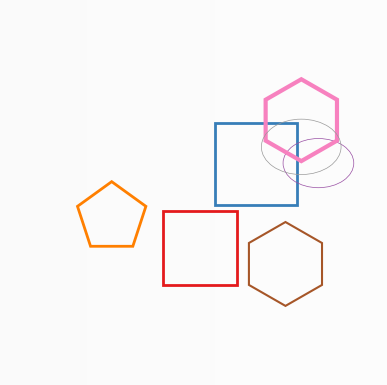[{"shape": "square", "thickness": 2, "radius": 0.48, "center": [0.516, 0.356]}, {"shape": "square", "thickness": 2, "radius": 0.53, "center": [0.661, 0.573]}, {"shape": "oval", "thickness": 0.5, "radius": 0.46, "center": [0.822, 0.576]}, {"shape": "pentagon", "thickness": 2, "radius": 0.46, "center": [0.288, 0.435]}, {"shape": "hexagon", "thickness": 1.5, "radius": 0.54, "center": [0.737, 0.314]}, {"shape": "hexagon", "thickness": 3, "radius": 0.53, "center": [0.778, 0.688]}, {"shape": "oval", "thickness": 0.5, "radius": 0.51, "center": [0.777, 0.619]}]